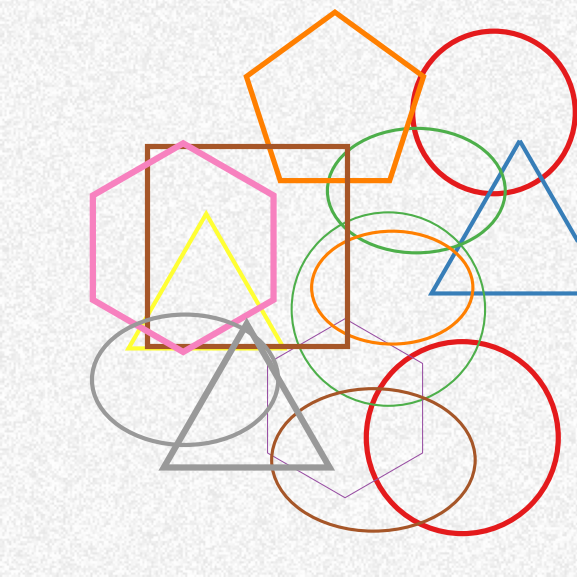[{"shape": "circle", "thickness": 2.5, "radius": 0.83, "center": [0.8, 0.241]}, {"shape": "circle", "thickness": 2.5, "radius": 0.7, "center": [0.855, 0.804]}, {"shape": "triangle", "thickness": 2, "radius": 0.88, "center": [0.9, 0.579]}, {"shape": "circle", "thickness": 1, "radius": 0.84, "center": [0.673, 0.464]}, {"shape": "oval", "thickness": 1.5, "radius": 0.77, "center": [0.721, 0.669]}, {"shape": "hexagon", "thickness": 0.5, "radius": 0.78, "center": [0.598, 0.292]}, {"shape": "oval", "thickness": 1.5, "radius": 0.7, "center": [0.679, 0.501]}, {"shape": "pentagon", "thickness": 2.5, "radius": 0.81, "center": [0.58, 0.817]}, {"shape": "triangle", "thickness": 2, "radius": 0.78, "center": [0.357, 0.473]}, {"shape": "oval", "thickness": 1.5, "radius": 0.88, "center": [0.647, 0.203]}, {"shape": "square", "thickness": 2.5, "radius": 0.86, "center": [0.427, 0.573]}, {"shape": "hexagon", "thickness": 3, "radius": 0.9, "center": [0.317, 0.57]}, {"shape": "triangle", "thickness": 3, "radius": 0.83, "center": [0.427, 0.273]}, {"shape": "oval", "thickness": 2, "radius": 0.81, "center": [0.32, 0.342]}]